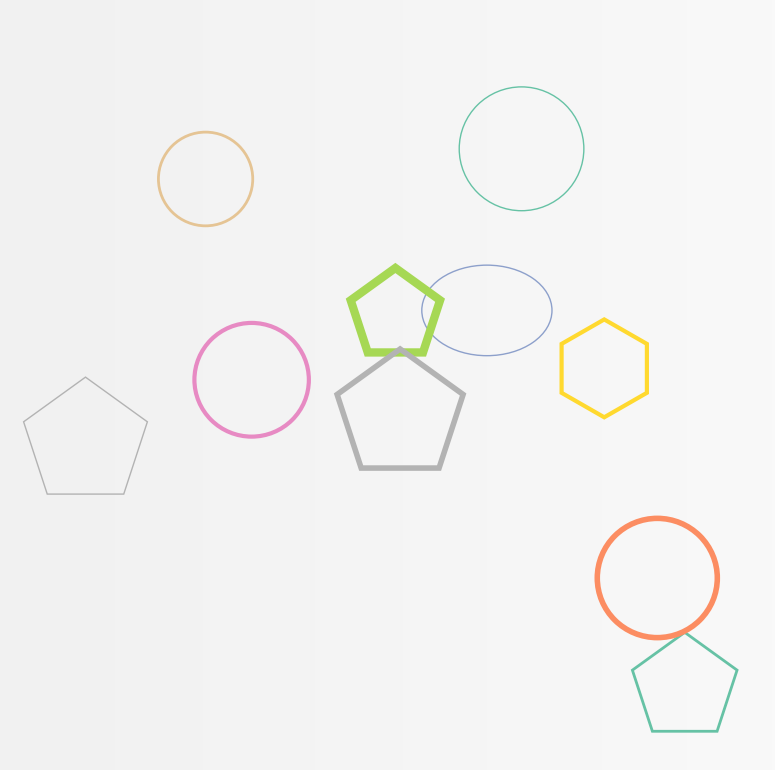[{"shape": "circle", "thickness": 0.5, "radius": 0.4, "center": [0.673, 0.807]}, {"shape": "pentagon", "thickness": 1, "radius": 0.36, "center": [0.884, 0.108]}, {"shape": "circle", "thickness": 2, "radius": 0.39, "center": [0.848, 0.249]}, {"shape": "oval", "thickness": 0.5, "radius": 0.42, "center": [0.628, 0.597]}, {"shape": "circle", "thickness": 1.5, "radius": 0.37, "center": [0.325, 0.507]}, {"shape": "pentagon", "thickness": 3, "radius": 0.3, "center": [0.51, 0.591]}, {"shape": "hexagon", "thickness": 1.5, "radius": 0.32, "center": [0.78, 0.522]}, {"shape": "circle", "thickness": 1, "radius": 0.3, "center": [0.265, 0.768]}, {"shape": "pentagon", "thickness": 0.5, "radius": 0.42, "center": [0.11, 0.426]}, {"shape": "pentagon", "thickness": 2, "radius": 0.43, "center": [0.516, 0.461]}]